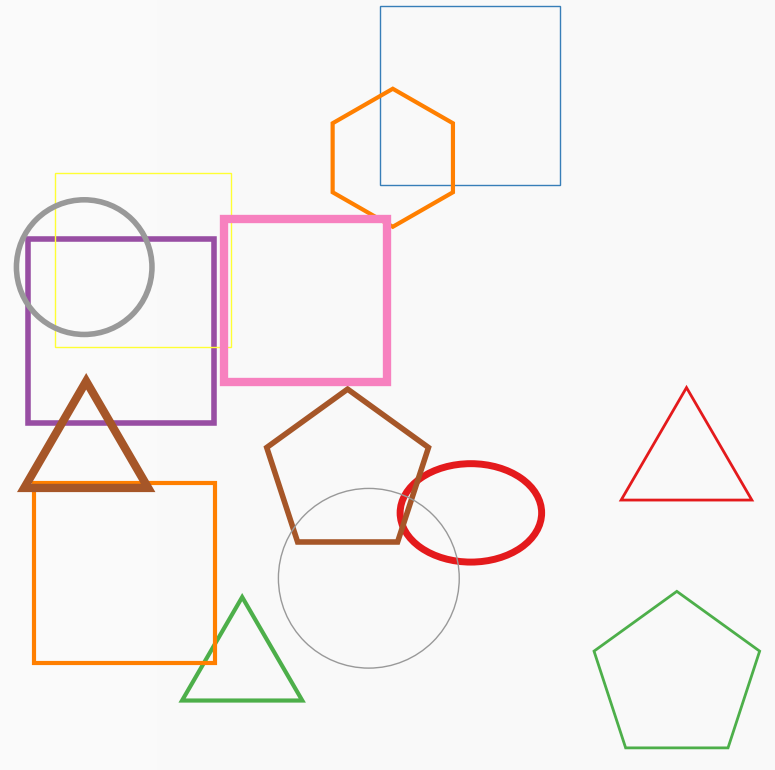[{"shape": "oval", "thickness": 2.5, "radius": 0.46, "center": [0.608, 0.334]}, {"shape": "triangle", "thickness": 1, "radius": 0.49, "center": [0.886, 0.399]}, {"shape": "square", "thickness": 0.5, "radius": 0.58, "center": [0.606, 0.876]}, {"shape": "pentagon", "thickness": 1, "radius": 0.56, "center": [0.873, 0.12]}, {"shape": "triangle", "thickness": 1.5, "radius": 0.45, "center": [0.312, 0.135]}, {"shape": "square", "thickness": 2, "radius": 0.6, "center": [0.156, 0.57]}, {"shape": "square", "thickness": 1.5, "radius": 0.58, "center": [0.161, 0.256]}, {"shape": "hexagon", "thickness": 1.5, "radius": 0.45, "center": [0.507, 0.795]}, {"shape": "square", "thickness": 0.5, "radius": 0.57, "center": [0.185, 0.663]}, {"shape": "triangle", "thickness": 3, "radius": 0.46, "center": [0.111, 0.412]}, {"shape": "pentagon", "thickness": 2, "radius": 0.55, "center": [0.449, 0.385]}, {"shape": "square", "thickness": 3, "radius": 0.53, "center": [0.394, 0.61]}, {"shape": "circle", "thickness": 2, "radius": 0.44, "center": [0.109, 0.653]}, {"shape": "circle", "thickness": 0.5, "radius": 0.58, "center": [0.476, 0.249]}]